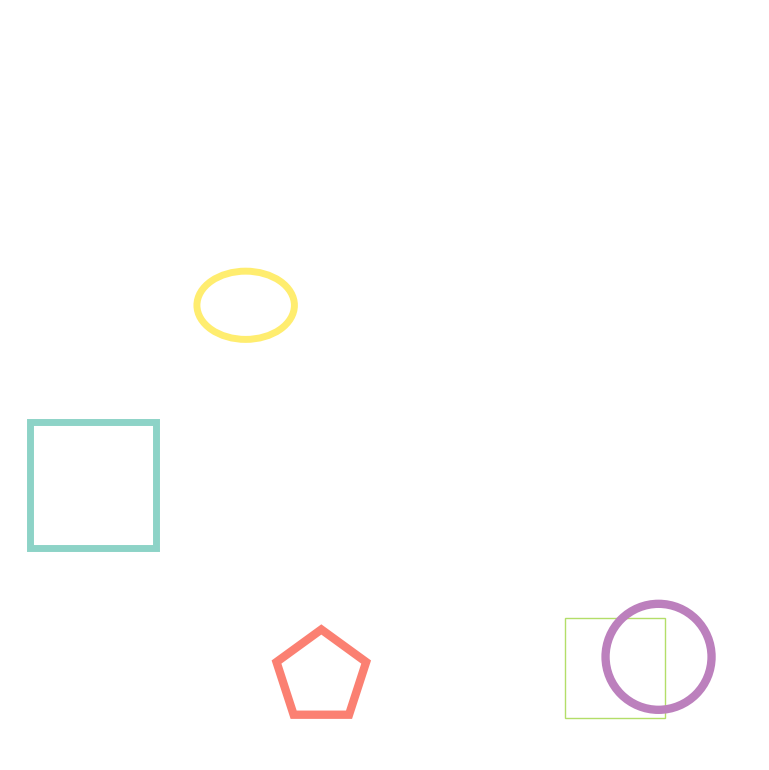[{"shape": "square", "thickness": 2.5, "radius": 0.41, "center": [0.121, 0.37]}, {"shape": "pentagon", "thickness": 3, "radius": 0.31, "center": [0.417, 0.121]}, {"shape": "square", "thickness": 0.5, "radius": 0.32, "center": [0.799, 0.133]}, {"shape": "circle", "thickness": 3, "radius": 0.34, "center": [0.855, 0.147]}, {"shape": "oval", "thickness": 2.5, "radius": 0.32, "center": [0.319, 0.604]}]